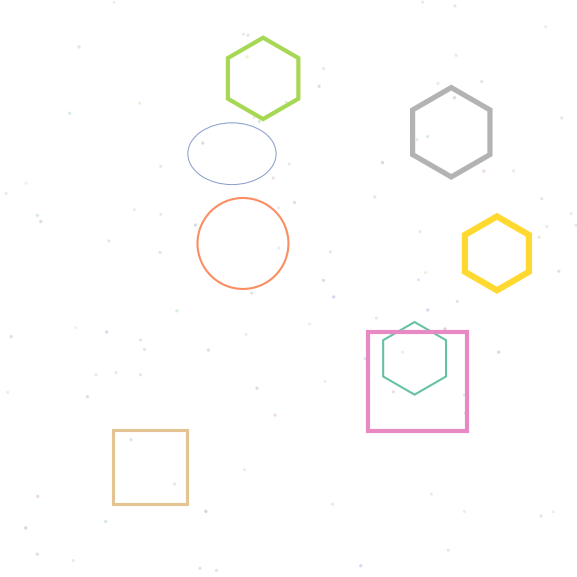[{"shape": "hexagon", "thickness": 1, "radius": 0.31, "center": [0.718, 0.379]}, {"shape": "circle", "thickness": 1, "radius": 0.39, "center": [0.421, 0.578]}, {"shape": "oval", "thickness": 0.5, "radius": 0.38, "center": [0.402, 0.733]}, {"shape": "square", "thickness": 2, "radius": 0.43, "center": [0.723, 0.338]}, {"shape": "hexagon", "thickness": 2, "radius": 0.35, "center": [0.456, 0.863]}, {"shape": "hexagon", "thickness": 3, "radius": 0.32, "center": [0.86, 0.56]}, {"shape": "square", "thickness": 1.5, "radius": 0.32, "center": [0.26, 0.19]}, {"shape": "hexagon", "thickness": 2.5, "radius": 0.39, "center": [0.781, 0.77]}]